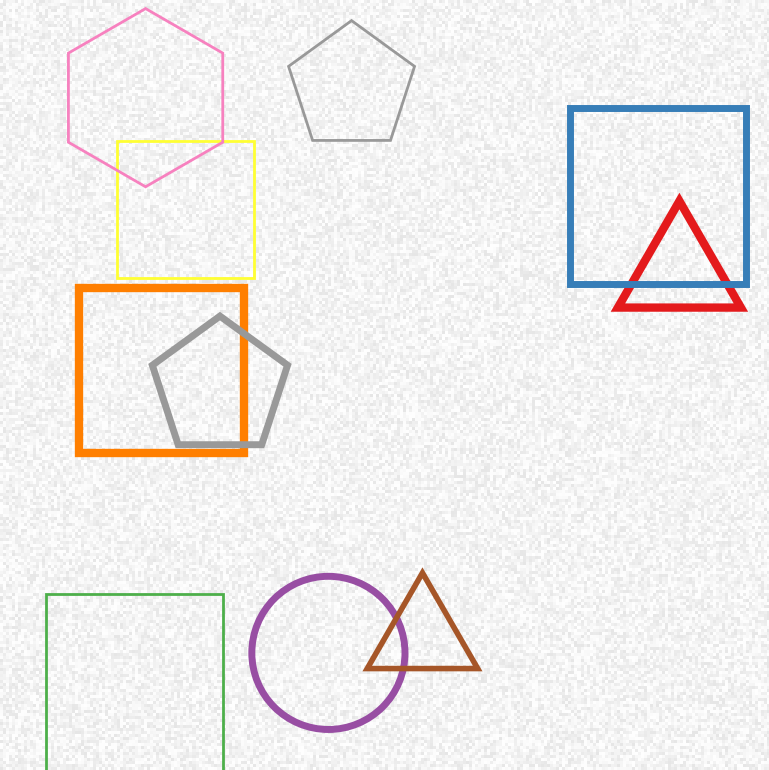[{"shape": "triangle", "thickness": 3, "radius": 0.46, "center": [0.882, 0.647]}, {"shape": "square", "thickness": 2.5, "radius": 0.57, "center": [0.854, 0.745]}, {"shape": "square", "thickness": 1, "radius": 0.58, "center": [0.175, 0.113]}, {"shape": "circle", "thickness": 2.5, "radius": 0.5, "center": [0.426, 0.152]}, {"shape": "square", "thickness": 3, "radius": 0.54, "center": [0.21, 0.519]}, {"shape": "square", "thickness": 1, "radius": 0.45, "center": [0.241, 0.728]}, {"shape": "triangle", "thickness": 2, "radius": 0.41, "center": [0.549, 0.173]}, {"shape": "hexagon", "thickness": 1, "radius": 0.58, "center": [0.189, 0.873]}, {"shape": "pentagon", "thickness": 1, "radius": 0.43, "center": [0.457, 0.887]}, {"shape": "pentagon", "thickness": 2.5, "radius": 0.46, "center": [0.286, 0.497]}]